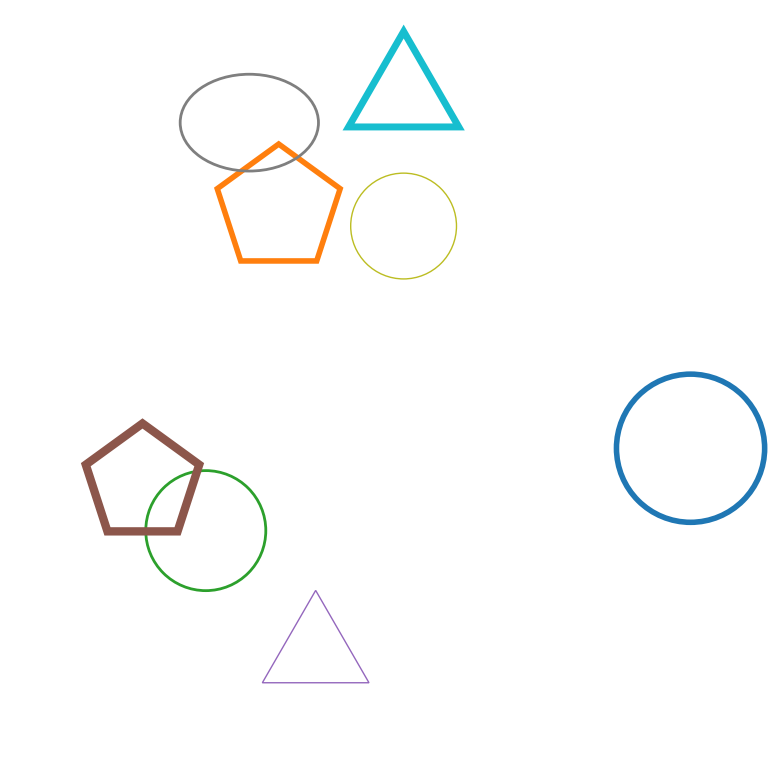[{"shape": "circle", "thickness": 2, "radius": 0.48, "center": [0.897, 0.418]}, {"shape": "pentagon", "thickness": 2, "radius": 0.42, "center": [0.362, 0.729]}, {"shape": "circle", "thickness": 1, "radius": 0.39, "center": [0.267, 0.311]}, {"shape": "triangle", "thickness": 0.5, "radius": 0.4, "center": [0.41, 0.153]}, {"shape": "pentagon", "thickness": 3, "radius": 0.39, "center": [0.185, 0.373]}, {"shape": "oval", "thickness": 1, "radius": 0.45, "center": [0.324, 0.841]}, {"shape": "circle", "thickness": 0.5, "radius": 0.34, "center": [0.524, 0.706]}, {"shape": "triangle", "thickness": 2.5, "radius": 0.41, "center": [0.524, 0.876]}]